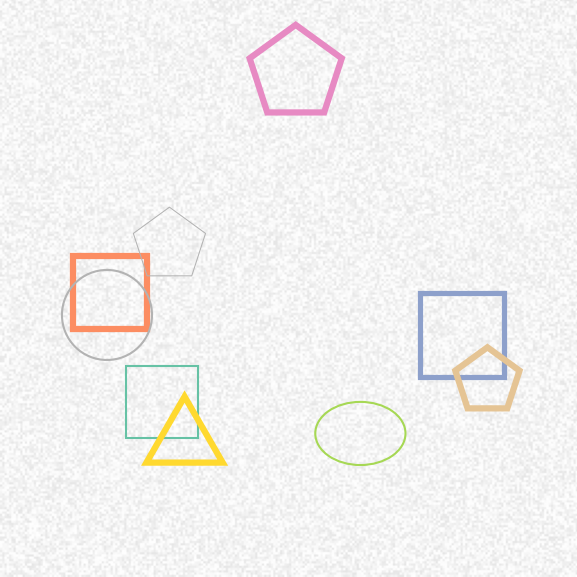[{"shape": "square", "thickness": 1, "radius": 0.31, "center": [0.28, 0.303]}, {"shape": "square", "thickness": 3, "radius": 0.32, "center": [0.19, 0.493]}, {"shape": "square", "thickness": 2.5, "radius": 0.36, "center": [0.8, 0.419]}, {"shape": "pentagon", "thickness": 3, "radius": 0.42, "center": [0.512, 0.872]}, {"shape": "oval", "thickness": 1, "radius": 0.39, "center": [0.624, 0.249]}, {"shape": "triangle", "thickness": 3, "radius": 0.38, "center": [0.32, 0.236]}, {"shape": "pentagon", "thickness": 3, "radius": 0.29, "center": [0.844, 0.339]}, {"shape": "pentagon", "thickness": 0.5, "radius": 0.33, "center": [0.293, 0.575]}, {"shape": "circle", "thickness": 1, "radius": 0.39, "center": [0.185, 0.454]}]